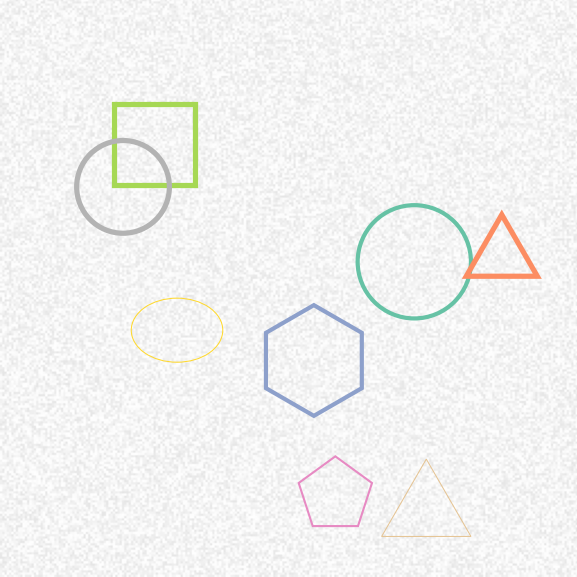[{"shape": "circle", "thickness": 2, "radius": 0.49, "center": [0.717, 0.546]}, {"shape": "triangle", "thickness": 2.5, "radius": 0.36, "center": [0.869, 0.556]}, {"shape": "hexagon", "thickness": 2, "radius": 0.48, "center": [0.544, 0.375]}, {"shape": "pentagon", "thickness": 1, "radius": 0.33, "center": [0.581, 0.142]}, {"shape": "square", "thickness": 2.5, "radius": 0.35, "center": [0.268, 0.749]}, {"shape": "oval", "thickness": 0.5, "radius": 0.4, "center": [0.307, 0.427]}, {"shape": "triangle", "thickness": 0.5, "radius": 0.45, "center": [0.738, 0.115]}, {"shape": "circle", "thickness": 2.5, "radius": 0.4, "center": [0.213, 0.676]}]